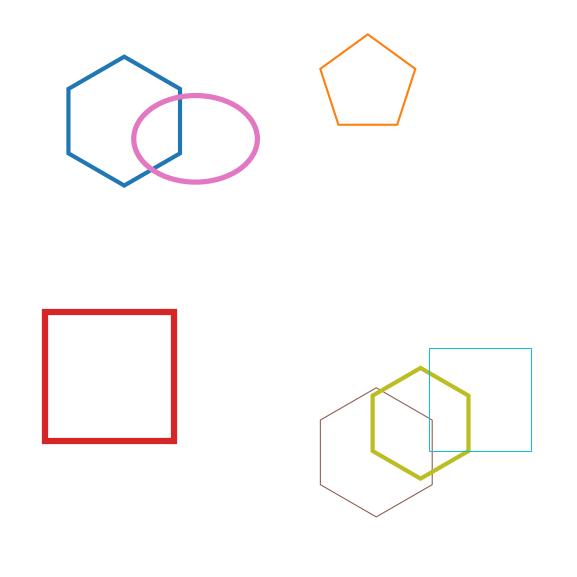[{"shape": "hexagon", "thickness": 2, "radius": 0.56, "center": [0.215, 0.789]}, {"shape": "pentagon", "thickness": 1, "radius": 0.43, "center": [0.637, 0.853]}, {"shape": "square", "thickness": 3, "radius": 0.56, "center": [0.189, 0.347]}, {"shape": "hexagon", "thickness": 0.5, "radius": 0.56, "center": [0.652, 0.216]}, {"shape": "oval", "thickness": 2.5, "radius": 0.54, "center": [0.339, 0.759]}, {"shape": "hexagon", "thickness": 2, "radius": 0.48, "center": [0.728, 0.266]}, {"shape": "square", "thickness": 0.5, "radius": 0.44, "center": [0.831, 0.307]}]